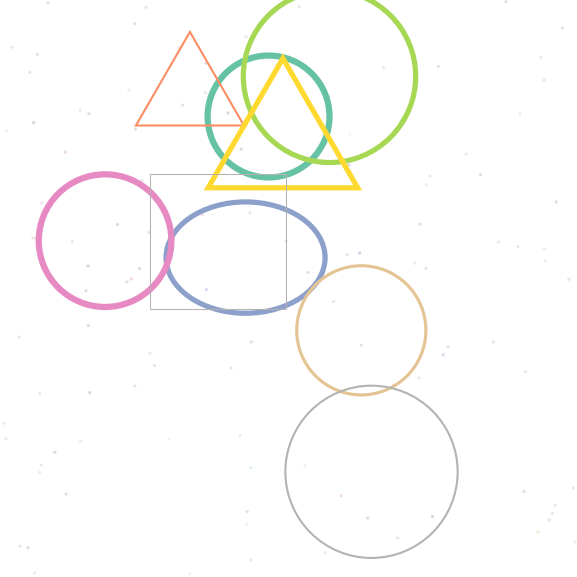[{"shape": "circle", "thickness": 3, "radius": 0.53, "center": [0.465, 0.797]}, {"shape": "triangle", "thickness": 1, "radius": 0.54, "center": [0.329, 0.836]}, {"shape": "oval", "thickness": 2.5, "radius": 0.69, "center": [0.425, 0.553]}, {"shape": "circle", "thickness": 3, "radius": 0.57, "center": [0.182, 0.582]}, {"shape": "circle", "thickness": 2.5, "radius": 0.75, "center": [0.571, 0.867]}, {"shape": "triangle", "thickness": 2.5, "radius": 0.75, "center": [0.49, 0.749]}, {"shape": "circle", "thickness": 1.5, "radius": 0.56, "center": [0.626, 0.427]}, {"shape": "square", "thickness": 0.5, "radius": 0.59, "center": [0.378, 0.581]}, {"shape": "circle", "thickness": 1, "radius": 0.75, "center": [0.643, 0.182]}]